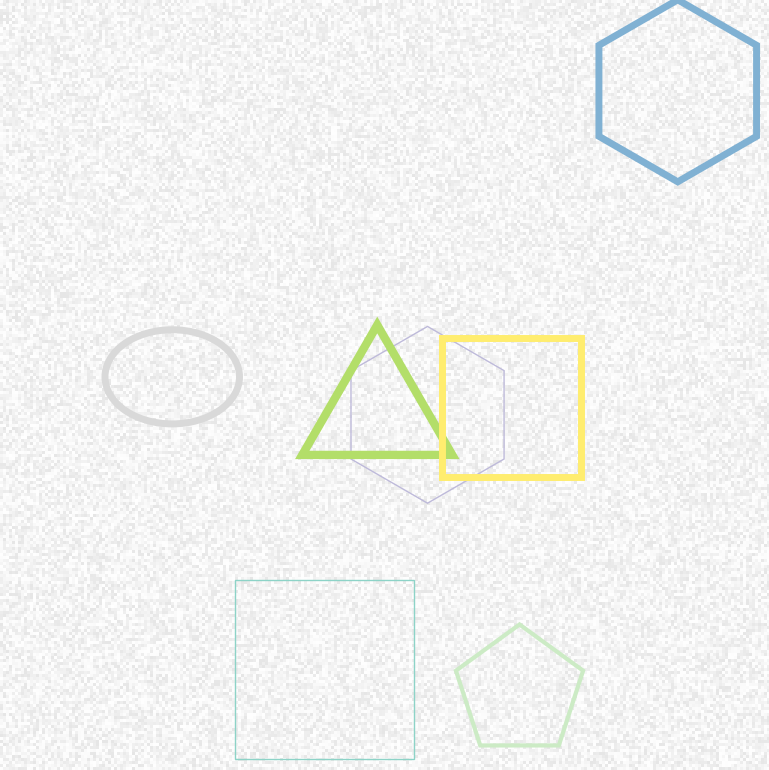[{"shape": "square", "thickness": 0.5, "radius": 0.58, "center": [0.421, 0.13]}, {"shape": "hexagon", "thickness": 0.5, "radius": 0.57, "center": [0.555, 0.461]}, {"shape": "hexagon", "thickness": 2.5, "radius": 0.59, "center": [0.88, 0.882]}, {"shape": "triangle", "thickness": 3, "radius": 0.56, "center": [0.49, 0.465]}, {"shape": "oval", "thickness": 2.5, "radius": 0.44, "center": [0.224, 0.511]}, {"shape": "pentagon", "thickness": 1.5, "radius": 0.43, "center": [0.675, 0.102]}, {"shape": "square", "thickness": 2.5, "radius": 0.45, "center": [0.665, 0.471]}]